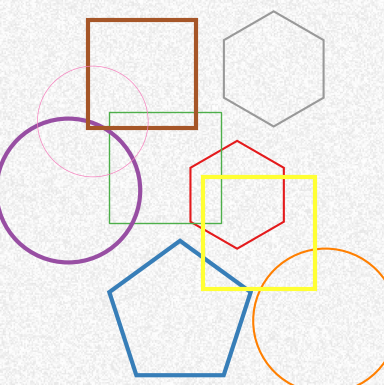[{"shape": "hexagon", "thickness": 1.5, "radius": 0.7, "center": [0.616, 0.494]}, {"shape": "pentagon", "thickness": 3, "radius": 0.97, "center": [0.468, 0.182]}, {"shape": "square", "thickness": 1, "radius": 0.72, "center": [0.429, 0.566]}, {"shape": "circle", "thickness": 3, "radius": 0.93, "center": [0.177, 0.505]}, {"shape": "circle", "thickness": 1.5, "radius": 0.94, "center": [0.845, 0.167]}, {"shape": "square", "thickness": 3, "radius": 0.73, "center": [0.673, 0.394]}, {"shape": "square", "thickness": 3, "radius": 0.7, "center": [0.369, 0.808]}, {"shape": "circle", "thickness": 0.5, "radius": 0.72, "center": [0.241, 0.684]}, {"shape": "hexagon", "thickness": 1.5, "radius": 0.75, "center": [0.711, 0.821]}]